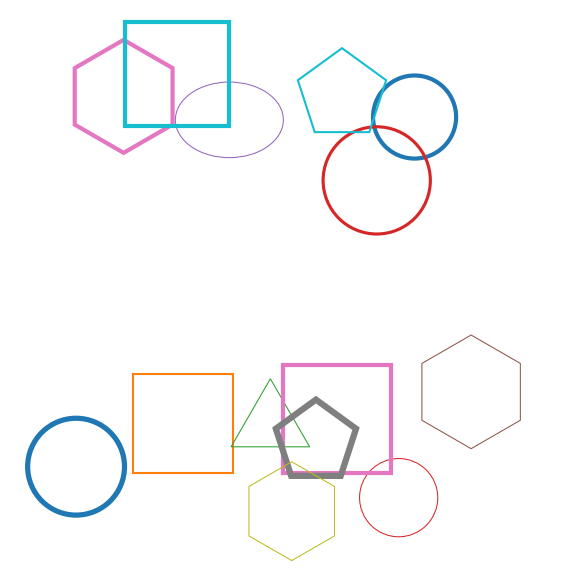[{"shape": "circle", "thickness": 2.5, "radius": 0.42, "center": [0.132, 0.191]}, {"shape": "circle", "thickness": 2, "radius": 0.36, "center": [0.718, 0.796]}, {"shape": "square", "thickness": 1, "radius": 0.43, "center": [0.317, 0.265]}, {"shape": "triangle", "thickness": 0.5, "radius": 0.39, "center": [0.468, 0.265]}, {"shape": "circle", "thickness": 1.5, "radius": 0.46, "center": [0.652, 0.687]}, {"shape": "circle", "thickness": 0.5, "radius": 0.34, "center": [0.69, 0.137]}, {"shape": "oval", "thickness": 0.5, "radius": 0.47, "center": [0.397, 0.792]}, {"shape": "hexagon", "thickness": 0.5, "radius": 0.49, "center": [0.816, 0.321]}, {"shape": "square", "thickness": 2, "radius": 0.47, "center": [0.583, 0.273]}, {"shape": "hexagon", "thickness": 2, "radius": 0.49, "center": [0.214, 0.832]}, {"shape": "pentagon", "thickness": 3, "radius": 0.36, "center": [0.547, 0.234]}, {"shape": "hexagon", "thickness": 0.5, "radius": 0.43, "center": [0.505, 0.114]}, {"shape": "pentagon", "thickness": 1, "radius": 0.4, "center": [0.592, 0.835]}, {"shape": "square", "thickness": 2, "radius": 0.45, "center": [0.306, 0.871]}]